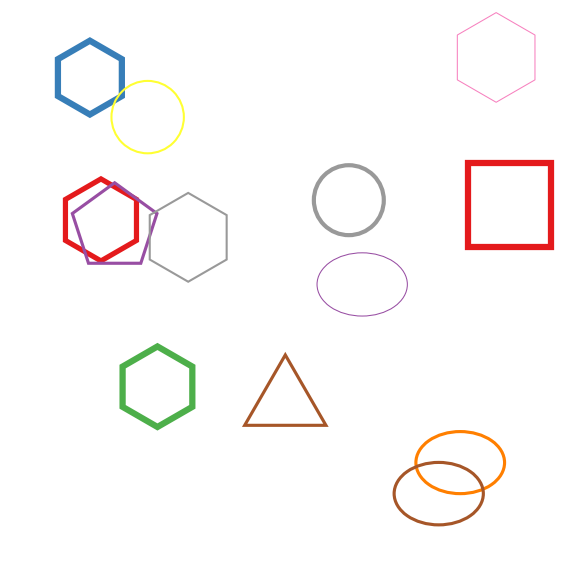[{"shape": "square", "thickness": 3, "radius": 0.36, "center": [0.883, 0.644]}, {"shape": "hexagon", "thickness": 2.5, "radius": 0.36, "center": [0.175, 0.618]}, {"shape": "hexagon", "thickness": 3, "radius": 0.32, "center": [0.156, 0.865]}, {"shape": "hexagon", "thickness": 3, "radius": 0.35, "center": [0.273, 0.329]}, {"shape": "oval", "thickness": 0.5, "radius": 0.39, "center": [0.627, 0.507]}, {"shape": "pentagon", "thickness": 1.5, "radius": 0.39, "center": [0.199, 0.606]}, {"shape": "oval", "thickness": 1.5, "radius": 0.38, "center": [0.797, 0.198]}, {"shape": "circle", "thickness": 1, "radius": 0.31, "center": [0.256, 0.796]}, {"shape": "oval", "thickness": 1.5, "radius": 0.39, "center": [0.76, 0.144]}, {"shape": "triangle", "thickness": 1.5, "radius": 0.41, "center": [0.494, 0.303]}, {"shape": "hexagon", "thickness": 0.5, "radius": 0.39, "center": [0.859, 0.9]}, {"shape": "hexagon", "thickness": 1, "radius": 0.38, "center": [0.326, 0.588]}, {"shape": "circle", "thickness": 2, "radius": 0.3, "center": [0.604, 0.653]}]